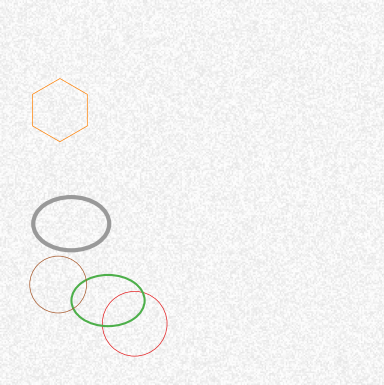[{"shape": "circle", "thickness": 0.5, "radius": 0.42, "center": [0.35, 0.159]}, {"shape": "oval", "thickness": 1.5, "radius": 0.48, "center": [0.281, 0.219]}, {"shape": "hexagon", "thickness": 0.5, "radius": 0.41, "center": [0.156, 0.714]}, {"shape": "circle", "thickness": 0.5, "radius": 0.37, "center": [0.151, 0.261]}, {"shape": "oval", "thickness": 3, "radius": 0.49, "center": [0.185, 0.419]}]